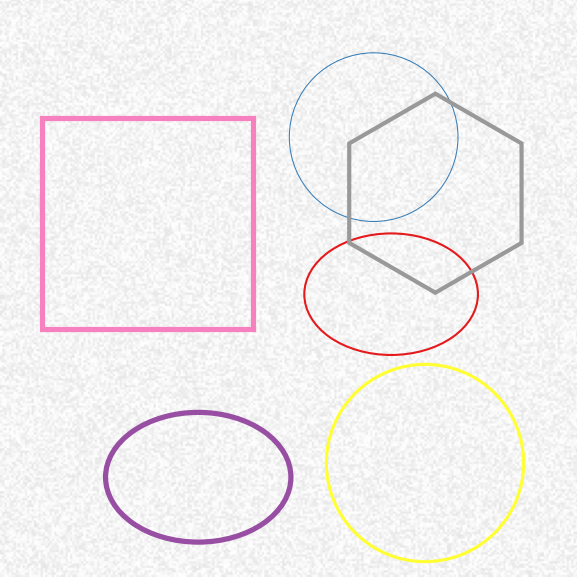[{"shape": "oval", "thickness": 1, "radius": 0.75, "center": [0.677, 0.49]}, {"shape": "circle", "thickness": 0.5, "radius": 0.73, "center": [0.647, 0.762]}, {"shape": "oval", "thickness": 2.5, "radius": 0.8, "center": [0.343, 0.173]}, {"shape": "circle", "thickness": 1.5, "radius": 0.85, "center": [0.736, 0.197]}, {"shape": "square", "thickness": 2.5, "radius": 0.91, "center": [0.256, 0.612]}, {"shape": "hexagon", "thickness": 2, "radius": 0.86, "center": [0.754, 0.665]}]